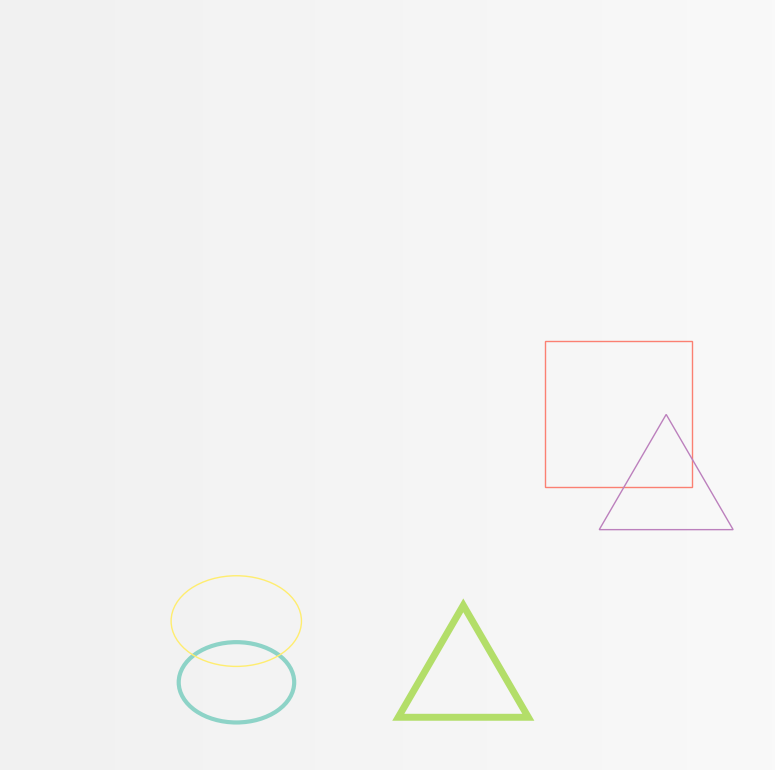[{"shape": "oval", "thickness": 1.5, "radius": 0.37, "center": [0.305, 0.114]}, {"shape": "square", "thickness": 0.5, "radius": 0.47, "center": [0.798, 0.462]}, {"shape": "triangle", "thickness": 2.5, "radius": 0.48, "center": [0.598, 0.117]}, {"shape": "triangle", "thickness": 0.5, "radius": 0.5, "center": [0.86, 0.362]}, {"shape": "oval", "thickness": 0.5, "radius": 0.42, "center": [0.305, 0.193]}]